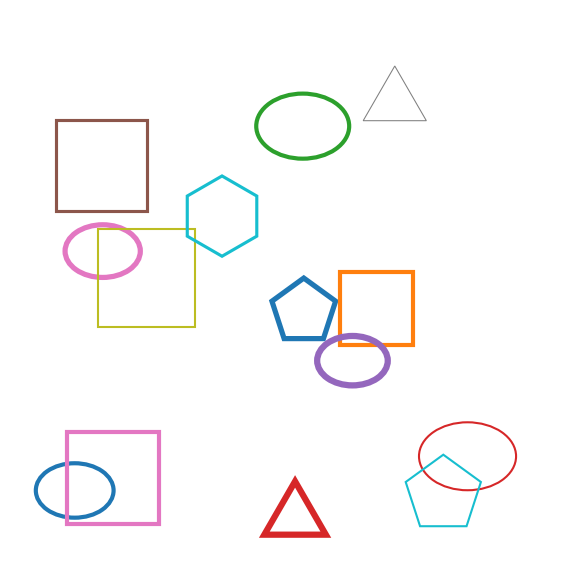[{"shape": "pentagon", "thickness": 2.5, "radius": 0.29, "center": [0.526, 0.46]}, {"shape": "oval", "thickness": 2, "radius": 0.34, "center": [0.129, 0.15]}, {"shape": "square", "thickness": 2, "radius": 0.31, "center": [0.652, 0.465]}, {"shape": "oval", "thickness": 2, "radius": 0.4, "center": [0.524, 0.781]}, {"shape": "oval", "thickness": 1, "radius": 0.42, "center": [0.81, 0.209]}, {"shape": "triangle", "thickness": 3, "radius": 0.31, "center": [0.511, 0.104]}, {"shape": "oval", "thickness": 3, "radius": 0.31, "center": [0.61, 0.375]}, {"shape": "square", "thickness": 1.5, "radius": 0.4, "center": [0.176, 0.713]}, {"shape": "oval", "thickness": 2.5, "radius": 0.33, "center": [0.178, 0.564]}, {"shape": "square", "thickness": 2, "radius": 0.4, "center": [0.195, 0.171]}, {"shape": "triangle", "thickness": 0.5, "radius": 0.32, "center": [0.684, 0.822]}, {"shape": "square", "thickness": 1, "radius": 0.42, "center": [0.253, 0.518]}, {"shape": "hexagon", "thickness": 1.5, "radius": 0.35, "center": [0.384, 0.625]}, {"shape": "pentagon", "thickness": 1, "radius": 0.34, "center": [0.768, 0.143]}]